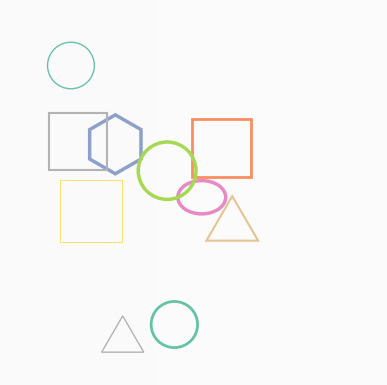[{"shape": "circle", "thickness": 2, "radius": 0.3, "center": [0.45, 0.157]}, {"shape": "circle", "thickness": 1, "radius": 0.3, "center": [0.183, 0.83]}, {"shape": "square", "thickness": 2, "radius": 0.38, "center": [0.571, 0.615]}, {"shape": "hexagon", "thickness": 2.5, "radius": 0.38, "center": [0.298, 0.625]}, {"shape": "oval", "thickness": 2.5, "radius": 0.31, "center": [0.521, 0.488]}, {"shape": "circle", "thickness": 2.5, "radius": 0.37, "center": [0.431, 0.557]}, {"shape": "square", "thickness": 0.5, "radius": 0.4, "center": [0.235, 0.452]}, {"shape": "triangle", "thickness": 1.5, "radius": 0.39, "center": [0.599, 0.413]}, {"shape": "triangle", "thickness": 1, "radius": 0.31, "center": [0.317, 0.117]}, {"shape": "square", "thickness": 1.5, "radius": 0.37, "center": [0.202, 0.633]}]